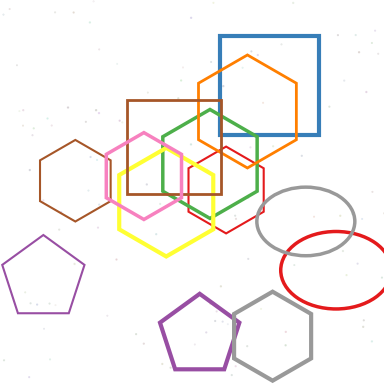[{"shape": "hexagon", "thickness": 1.5, "radius": 0.56, "center": [0.587, 0.507]}, {"shape": "oval", "thickness": 2.5, "radius": 0.72, "center": [0.873, 0.298]}, {"shape": "square", "thickness": 3, "radius": 0.64, "center": [0.701, 0.778]}, {"shape": "hexagon", "thickness": 2.5, "radius": 0.71, "center": [0.545, 0.574]}, {"shape": "pentagon", "thickness": 3, "radius": 0.54, "center": [0.519, 0.128]}, {"shape": "pentagon", "thickness": 1.5, "radius": 0.56, "center": [0.113, 0.277]}, {"shape": "hexagon", "thickness": 2, "radius": 0.73, "center": [0.643, 0.71]}, {"shape": "hexagon", "thickness": 3, "radius": 0.71, "center": [0.432, 0.475]}, {"shape": "hexagon", "thickness": 1.5, "radius": 0.53, "center": [0.196, 0.531]}, {"shape": "square", "thickness": 2, "radius": 0.61, "center": [0.452, 0.619]}, {"shape": "hexagon", "thickness": 2.5, "radius": 0.56, "center": [0.374, 0.543]}, {"shape": "oval", "thickness": 2.5, "radius": 0.64, "center": [0.794, 0.425]}, {"shape": "hexagon", "thickness": 3, "radius": 0.58, "center": [0.708, 0.127]}]